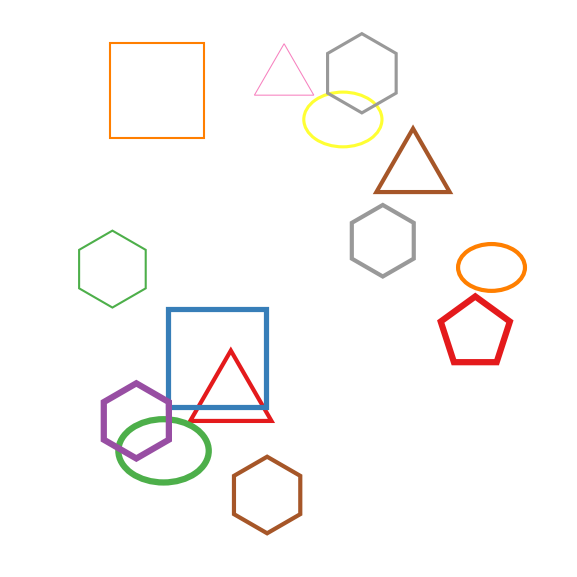[{"shape": "pentagon", "thickness": 3, "radius": 0.31, "center": [0.823, 0.423]}, {"shape": "triangle", "thickness": 2, "radius": 0.41, "center": [0.4, 0.311]}, {"shape": "square", "thickness": 2.5, "radius": 0.42, "center": [0.375, 0.379]}, {"shape": "oval", "thickness": 3, "radius": 0.39, "center": [0.283, 0.218]}, {"shape": "hexagon", "thickness": 1, "radius": 0.33, "center": [0.195, 0.533]}, {"shape": "hexagon", "thickness": 3, "radius": 0.33, "center": [0.236, 0.27]}, {"shape": "square", "thickness": 1, "radius": 0.41, "center": [0.271, 0.842]}, {"shape": "oval", "thickness": 2, "radius": 0.29, "center": [0.851, 0.536]}, {"shape": "oval", "thickness": 1.5, "radius": 0.34, "center": [0.594, 0.792]}, {"shape": "triangle", "thickness": 2, "radius": 0.37, "center": [0.715, 0.703]}, {"shape": "hexagon", "thickness": 2, "radius": 0.33, "center": [0.463, 0.142]}, {"shape": "triangle", "thickness": 0.5, "radius": 0.3, "center": [0.492, 0.864]}, {"shape": "hexagon", "thickness": 1.5, "radius": 0.34, "center": [0.627, 0.872]}, {"shape": "hexagon", "thickness": 2, "radius": 0.31, "center": [0.663, 0.582]}]